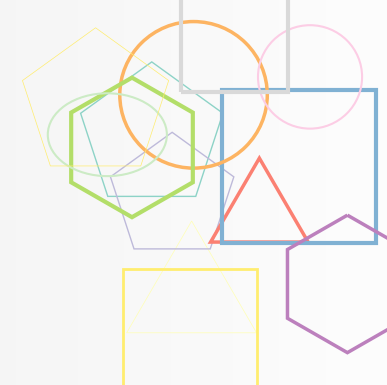[{"shape": "pentagon", "thickness": 1, "radius": 0.97, "center": [0.392, 0.646]}, {"shape": "triangle", "thickness": 0.5, "radius": 0.97, "center": [0.495, 0.232]}, {"shape": "pentagon", "thickness": 1, "radius": 0.84, "center": [0.444, 0.489]}, {"shape": "triangle", "thickness": 2.5, "radius": 0.73, "center": [0.669, 0.444]}, {"shape": "square", "thickness": 3, "radius": 0.99, "center": [0.772, 0.568]}, {"shape": "circle", "thickness": 2.5, "radius": 0.95, "center": [0.499, 0.754]}, {"shape": "hexagon", "thickness": 3, "radius": 0.91, "center": [0.341, 0.617]}, {"shape": "circle", "thickness": 1.5, "radius": 0.67, "center": [0.8, 0.8]}, {"shape": "square", "thickness": 3, "radius": 0.69, "center": [0.605, 0.9]}, {"shape": "hexagon", "thickness": 2.5, "radius": 0.89, "center": [0.897, 0.263]}, {"shape": "oval", "thickness": 1.5, "radius": 0.77, "center": [0.277, 0.65]}, {"shape": "square", "thickness": 2, "radius": 0.87, "center": [0.49, 0.127]}, {"shape": "pentagon", "thickness": 0.5, "radius": 0.99, "center": [0.247, 0.729]}]